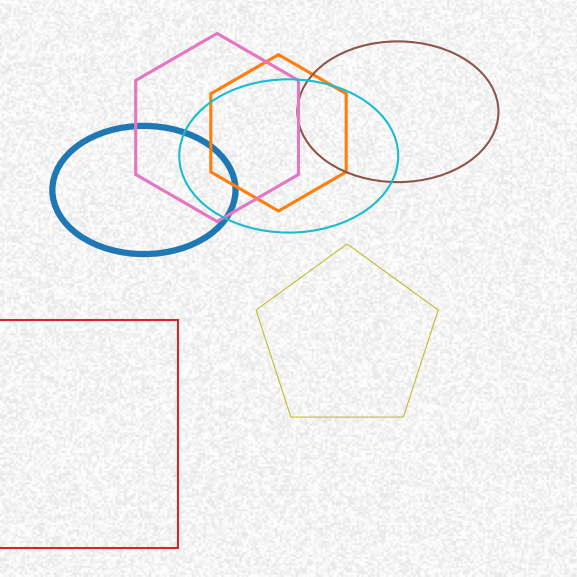[{"shape": "oval", "thickness": 3, "radius": 0.79, "center": [0.249, 0.67]}, {"shape": "hexagon", "thickness": 1.5, "radius": 0.68, "center": [0.482, 0.769]}, {"shape": "square", "thickness": 1, "radius": 0.99, "center": [0.111, 0.248]}, {"shape": "oval", "thickness": 1, "radius": 0.87, "center": [0.689, 0.806]}, {"shape": "hexagon", "thickness": 1.5, "radius": 0.81, "center": [0.376, 0.778]}, {"shape": "pentagon", "thickness": 0.5, "radius": 0.83, "center": [0.601, 0.411]}, {"shape": "oval", "thickness": 1, "radius": 0.95, "center": [0.5, 0.729]}]